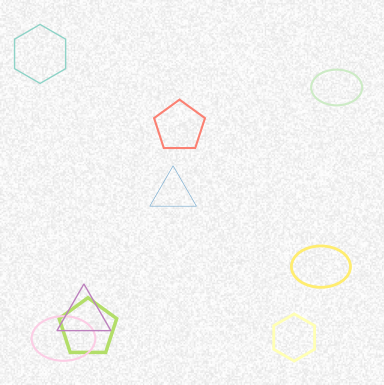[{"shape": "hexagon", "thickness": 1, "radius": 0.38, "center": [0.104, 0.86]}, {"shape": "hexagon", "thickness": 2, "radius": 0.31, "center": [0.764, 0.123]}, {"shape": "pentagon", "thickness": 1.5, "radius": 0.35, "center": [0.466, 0.672]}, {"shape": "triangle", "thickness": 0.5, "radius": 0.35, "center": [0.45, 0.499]}, {"shape": "pentagon", "thickness": 2.5, "radius": 0.39, "center": [0.228, 0.148]}, {"shape": "oval", "thickness": 1.5, "radius": 0.41, "center": [0.165, 0.121]}, {"shape": "triangle", "thickness": 1, "radius": 0.4, "center": [0.218, 0.182]}, {"shape": "oval", "thickness": 1.5, "radius": 0.33, "center": [0.874, 0.773]}, {"shape": "oval", "thickness": 2, "radius": 0.38, "center": [0.834, 0.307]}]